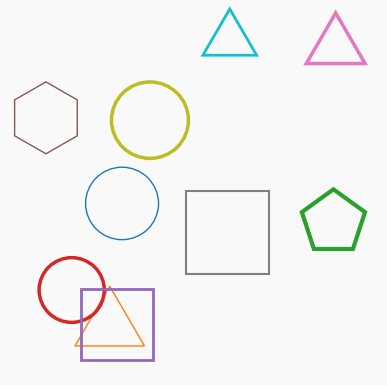[{"shape": "circle", "thickness": 1, "radius": 0.47, "center": [0.315, 0.472]}, {"shape": "triangle", "thickness": 1, "radius": 0.52, "center": [0.283, 0.153]}, {"shape": "pentagon", "thickness": 3, "radius": 0.43, "center": [0.86, 0.423]}, {"shape": "circle", "thickness": 2.5, "radius": 0.42, "center": [0.185, 0.247]}, {"shape": "square", "thickness": 2, "radius": 0.46, "center": [0.302, 0.157]}, {"shape": "hexagon", "thickness": 1, "radius": 0.47, "center": [0.119, 0.694]}, {"shape": "triangle", "thickness": 2.5, "radius": 0.44, "center": [0.866, 0.879]}, {"shape": "square", "thickness": 1.5, "radius": 0.54, "center": [0.588, 0.396]}, {"shape": "circle", "thickness": 2.5, "radius": 0.5, "center": [0.387, 0.688]}, {"shape": "triangle", "thickness": 2, "radius": 0.4, "center": [0.593, 0.897]}]